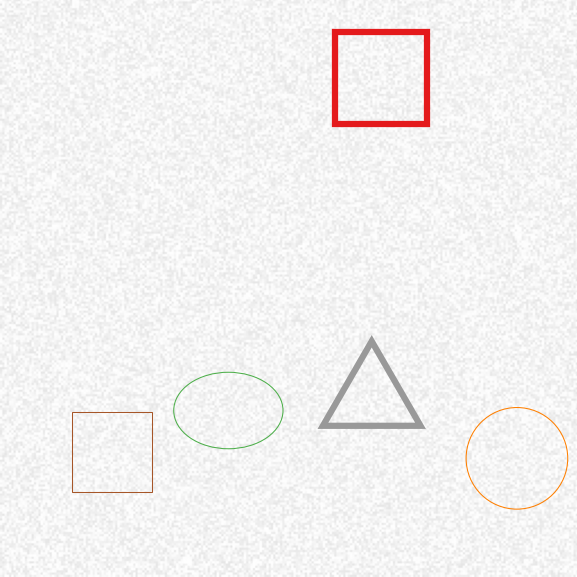[{"shape": "square", "thickness": 3, "radius": 0.4, "center": [0.66, 0.864]}, {"shape": "oval", "thickness": 0.5, "radius": 0.47, "center": [0.395, 0.288]}, {"shape": "circle", "thickness": 0.5, "radius": 0.44, "center": [0.895, 0.205]}, {"shape": "square", "thickness": 0.5, "radius": 0.35, "center": [0.193, 0.217]}, {"shape": "triangle", "thickness": 3, "radius": 0.49, "center": [0.644, 0.311]}]